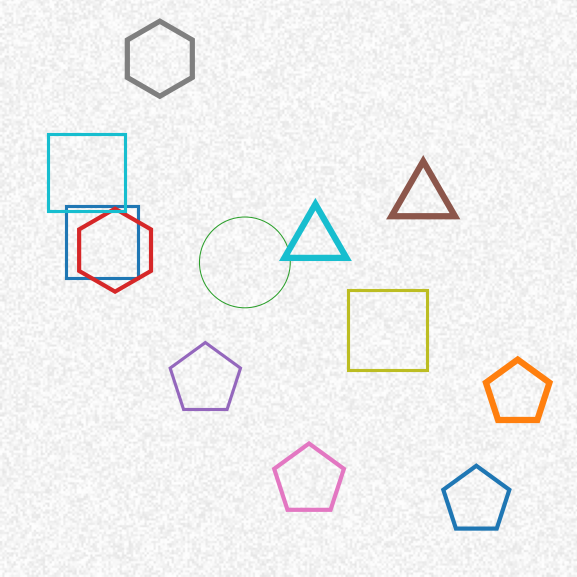[{"shape": "square", "thickness": 1.5, "radius": 0.31, "center": [0.177, 0.58]}, {"shape": "pentagon", "thickness": 2, "radius": 0.3, "center": [0.825, 0.132]}, {"shape": "pentagon", "thickness": 3, "radius": 0.29, "center": [0.896, 0.319]}, {"shape": "circle", "thickness": 0.5, "radius": 0.39, "center": [0.424, 0.545]}, {"shape": "hexagon", "thickness": 2, "radius": 0.36, "center": [0.199, 0.566]}, {"shape": "pentagon", "thickness": 1.5, "radius": 0.32, "center": [0.356, 0.342]}, {"shape": "triangle", "thickness": 3, "radius": 0.32, "center": [0.733, 0.656]}, {"shape": "pentagon", "thickness": 2, "radius": 0.32, "center": [0.535, 0.168]}, {"shape": "hexagon", "thickness": 2.5, "radius": 0.32, "center": [0.277, 0.897]}, {"shape": "square", "thickness": 1.5, "radius": 0.35, "center": [0.671, 0.427]}, {"shape": "triangle", "thickness": 3, "radius": 0.31, "center": [0.546, 0.584]}, {"shape": "square", "thickness": 1.5, "radius": 0.33, "center": [0.149, 0.701]}]